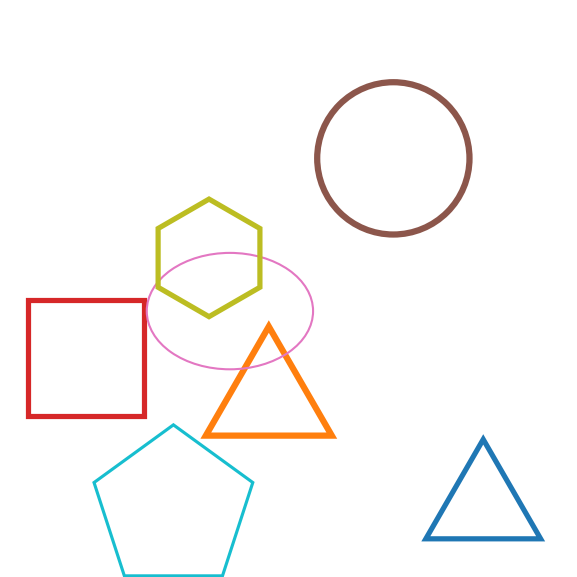[{"shape": "triangle", "thickness": 2.5, "radius": 0.57, "center": [0.837, 0.124]}, {"shape": "triangle", "thickness": 3, "radius": 0.63, "center": [0.465, 0.308]}, {"shape": "square", "thickness": 2.5, "radius": 0.5, "center": [0.149, 0.379]}, {"shape": "circle", "thickness": 3, "radius": 0.66, "center": [0.681, 0.725]}, {"shape": "oval", "thickness": 1, "radius": 0.72, "center": [0.398, 0.46]}, {"shape": "hexagon", "thickness": 2.5, "radius": 0.51, "center": [0.362, 0.553]}, {"shape": "pentagon", "thickness": 1.5, "radius": 0.72, "center": [0.3, 0.119]}]